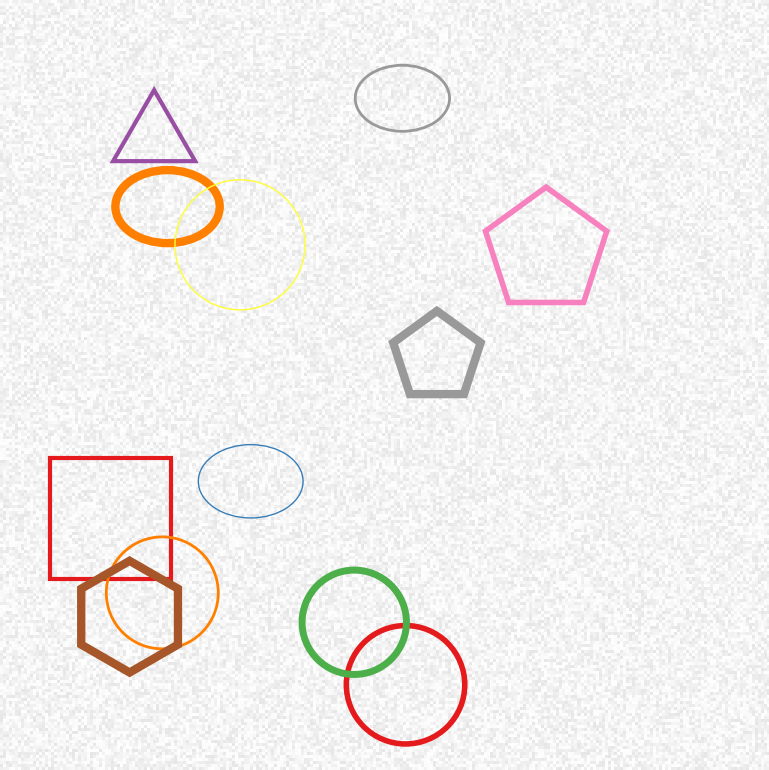[{"shape": "circle", "thickness": 2, "radius": 0.38, "center": [0.527, 0.111]}, {"shape": "square", "thickness": 1.5, "radius": 0.39, "center": [0.144, 0.327]}, {"shape": "oval", "thickness": 0.5, "radius": 0.34, "center": [0.326, 0.375]}, {"shape": "circle", "thickness": 2.5, "radius": 0.34, "center": [0.46, 0.192]}, {"shape": "triangle", "thickness": 1.5, "radius": 0.31, "center": [0.2, 0.821]}, {"shape": "circle", "thickness": 1, "radius": 0.36, "center": [0.211, 0.23]}, {"shape": "oval", "thickness": 3, "radius": 0.34, "center": [0.218, 0.732]}, {"shape": "circle", "thickness": 0.5, "radius": 0.42, "center": [0.312, 0.682]}, {"shape": "hexagon", "thickness": 3, "radius": 0.36, "center": [0.168, 0.199]}, {"shape": "pentagon", "thickness": 2, "radius": 0.41, "center": [0.709, 0.674]}, {"shape": "oval", "thickness": 1, "radius": 0.31, "center": [0.523, 0.872]}, {"shape": "pentagon", "thickness": 3, "radius": 0.3, "center": [0.567, 0.536]}]